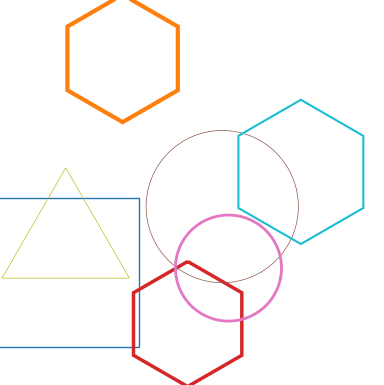[{"shape": "square", "thickness": 1, "radius": 0.97, "center": [0.168, 0.292]}, {"shape": "hexagon", "thickness": 3, "radius": 0.83, "center": [0.318, 0.848]}, {"shape": "hexagon", "thickness": 2.5, "radius": 0.81, "center": [0.487, 0.158]}, {"shape": "circle", "thickness": 0.5, "radius": 0.99, "center": [0.577, 0.463]}, {"shape": "circle", "thickness": 2, "radius": 0.69, "center": [0.593, 0.304]}, {"shape": "triangle", "thickness": 0.5, "radius": 0.95, "center": [0.171, 0.373]}, {"shape": "hexagon", "thickness": 1.5, "radius": 0.94, "center": [0.781, 0.553]}]